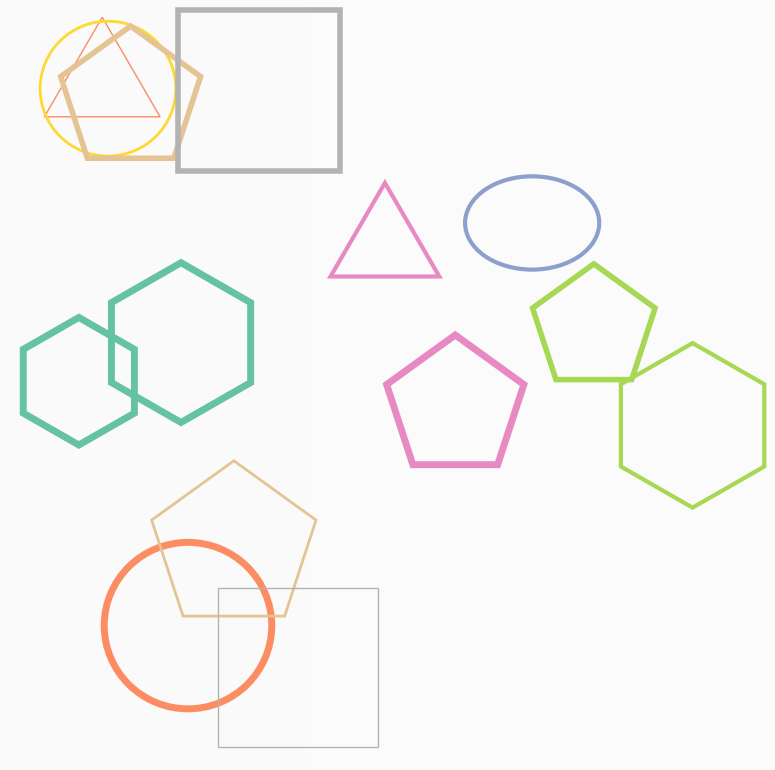[{"shape": "hexagon", "thickness": 2.5, "radius": 0.41, "center": [0.102, 0.505]}, {"shape": "hexagon", "thickness": 2.5, "radius": 0.52, "center": [0.234, 0.555]}, {"shape": "triangle", "thickness": 0.5, "radius": 0.43, "center": [0.132, 0.891]}, {"shape": "circle", "thickness": 2.5, "radius": 0.54, "center": [0.243, 0.188]}, {"shape": "oval", "thickness": 1.5, "radius": 0.43, "center": [0.687, 0.71]}, {"shape": "pentagon", "thickness": 2.5, "radius": 0.47, "center": [0.587, 0.472]}, {"shape": "triangle", "thickness": 1.5, "radius": 0.41, "center": [0.497, 0.681]}, {"shape": "hexagon", "thickness": 1.5, "radius": 0.53, "center": [0.894, 0.448]}, {"shape": "pentagon", "thickness": 2, "radius": 0.42, "center": [0.766, 0.574]}, {"shape": "circle", "thickness": 1, "radius": 0.44, "center": [0.139, 0.885]}, {"shape": "pentagon", "thickness": 2, "radius": 0.47, "center": [0.169, 0.871]}, {"shape": "pentagon", "thickness": 1, "radius": 0.56, "center": [0.302, 0.29]}, {"shape": "square", "thickness": 2, "radius": 0.52, "center": [0.334, 0.883]}, {"shape": "square", "thickness": 0.5, "radius": 0.52, "center": [0.385, 0.133]}]